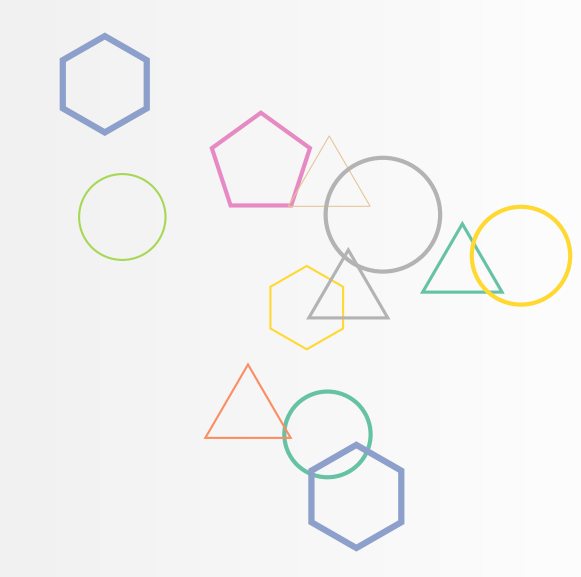[{"shape": "triangle", "thickness": 1.5, "radius": 0.39, "center": [0.795, 0.533]}, {"shape": "circle", "thickness": 2, "radius": 0.37, "center": [0.563, 0.247]}, {"shape": "triangle", "thickness": 1, "radius": 0.42, "center": [0.427, 0.283]}, {"shape": "hexagon", "thickness": 3, "radius": 0.42, "center": [0.18, 0.853]}, {"shape": "hexagon", "thickness": 3, "radius": 0.45, "center": [0.613, 0.139]}, {"shape": "pentagon", "thickness": 2, "radius": 0.44, "center": [0.449, 0.715]}, {"shape": "circle", "thickness": 1, "radius": 0.37, "center": [0.21, 0.623]}, {"shape": "hexagon", "thickness": 1, "radius": 0.36, "center": [0.528, 0.466]}, {"shape": "circle", "thickness": 2, "radius": 0.42, "center": [0.896, 0.556]}, {"shape": "triangle", "thickness": 0.5, "radius": 0.41, "center": [0.566, 0.683]}, {"shape": "circle", "thickness": 2, "radius": 0.49, "center": [0.659, 0.627]}, {"shape": "triangle", "thickness": 1.5, "radius": 0.39, "center": [0.599, 0.488]}]